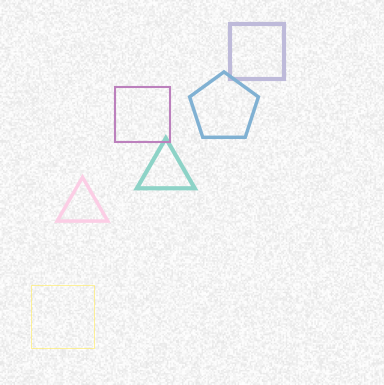[{"shape": "triangle", "thickness": 3, "radius": 0.43, "center": [0.431, 0.554]}, {"shape": "square", "thickness": 3, "radius": 0.35, "center": [0.667, 0.867]}, {"shape": "pentagon", "thickness": 2.5, "radius": 0.47, "center": [0.582, 0.719]}, {"shape": "triangle", "thickness": 2.5, "radius": 0.38, "center": [0.214, 0.464]}, {"shape": "square", "thickness": 1.5, "radius": 0.35, "center": [0.37, 0.703]}, {"shape": "square", "thickness": 0.5, "radius": 0.41, "center": [0.163, 0.178]}]